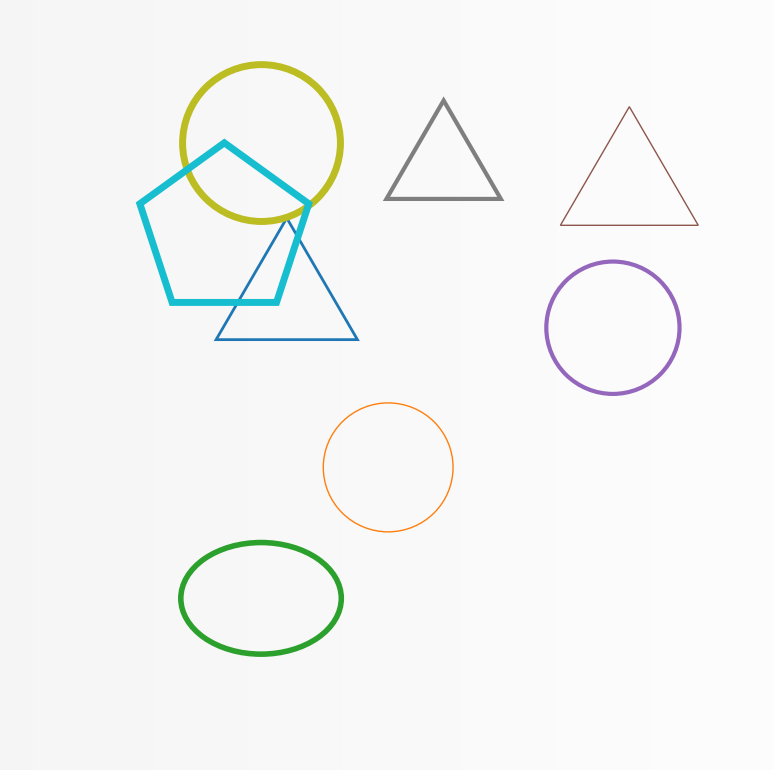[{"shape": "triangle", "thickness": 1, "radius": 0.53, "center": [0.37, 0.612]}, {"shape": "circle", "thickness": 0.5, "radius": 0.42, "center": [0.501, 0.393]}, {"shape": "oval", "thickness": 2, "radius": 0.52, "center": [0.337, 0.223]}, {"shape": "circle", "thickness": 1.5, "radius": 0.43, "center": [0.791, 0.574]}, {"shape": "triangle", "thickness": 0.5, "radius": 0.51, "center": [0.812, 0.759]}, {"shape": "triangle", "thickness": 1.5, "radius": 0.43, "center": [0.572, 0.784]}, {"shape": "circle", "thickness": 2.5, "radius": 0.51, "center": [0.337, 0.814]}, {"shape": "pentagon", "thickness": 2.5, "radius": 0.57, "center": [0.289, 0.7]}]